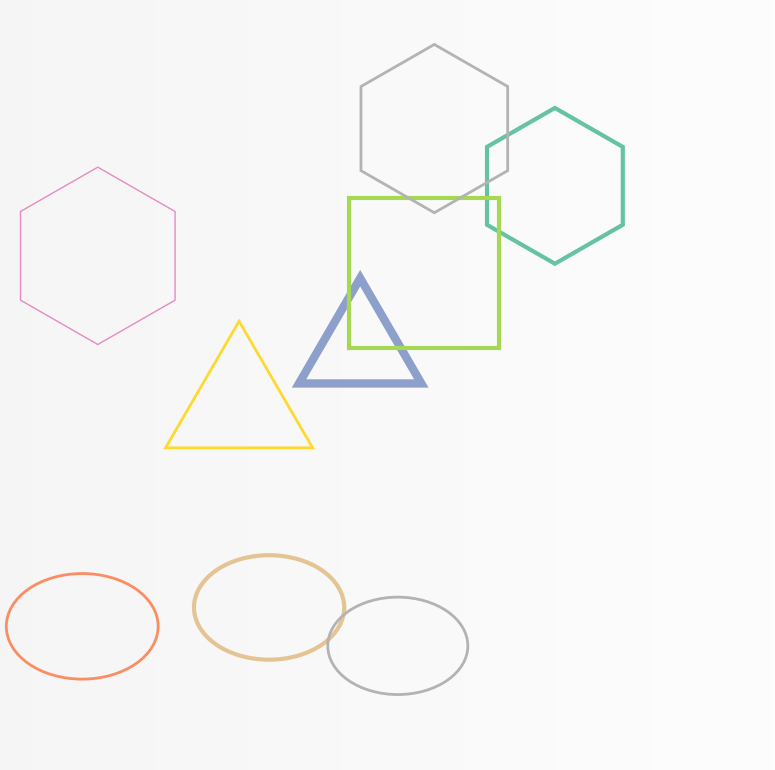[{"shape": "hexagon", "thickness": 1.5, "radius": 0.51, "center": [0.716, 0.759]}, {"shape": "oval", "thickness": 1, "radius": 0.49, "center": [0.106, 0.187]}, {"shape": "triangle", "thickness": 3, "radius": 0.46, "center": [0.465, 0.548]}, {"shape": "hexagon", "thickness": 0.5, "radius": 0.58, "center": [0.126, 0.668]}, {"shape": "square", "thickness": 1.5, "radius": 0.48, "center": [0.547, 0.645]}, {"shape": "triangle", "thickness": 1, "radius": 0.55, "center": [0.308, 0.473]}, {"shape": "oval", "thickness": 1.5, "radius": 0.48, "center": [0.347, 0.211]}, {"shape": "hexagon", "thickness": 1, "radius": 0.55, "center": [0.56, 0.833]}, {"shape": "oval", "thickness": 1, "radius": 0.45, "center": [0.513, 0.161]}]